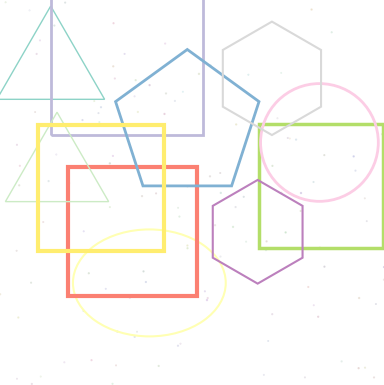[{"shape": "triangle", "thickness": 1, "radius": 0.81, "center": [0.132, 0.823]}, {"shape": "oval", "thickness": 1.5, "radius": 0.99, "center": [0.388, 0.265]}, {"shape": "square", "thickness": 2, "radius": 0.99, "center": [0.329, 0.846]}, {"shape": "square", "thickness": 3, "radius": 0.84, "center": [0.344, 0.399]}, {"shape": "pentagon", "thickness": 2, "radius": 0.98, "center": [0.486, 0.676]}, {"shape": "square", "thickness": 2.5, "radius": 0.81, "center": [0.833, 0.518]}, {"shape": "circle", "thickness": 2, "radius": 0.76, "center": [0.83, 0.63]}, {"shape": "hexagon", "thickness": 1.5, "radius": 0.74, "center": [0.706, 0.797]}, {"shape": "hexagon", "thickness": 1.5, "radius": 0.67, "center": [0.669, 0.398]}, {"shape": "triangle", "thickness": 1, "radius": 0.77, "center": [0.148, 0.554]}, {"shape": "square", "thickness": 3, "radius": 0.82, "center": [0.262, 0.511]}]